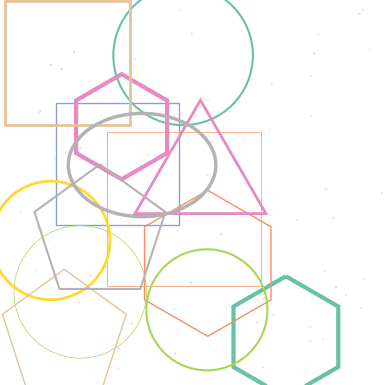[{"shape": "hexagon", "thickness": 3, "radius": 0.79, "center": [0.743, 0.125]}, {"shape": "circle", "thickness": 1.5, "radius": 0.91, "center": [0.476, 0.856]}, {"shape": "square", "thickness": 0.5, "radius": 1.0, "center": [0.477, 0.456]}, {"shape": "hexagon", "thickness": 1, "radius": 0.95, "center": [0.54, 0.316]}, {"shape": "square", "thickness": 1, "radius": 0.8, "center": [0.306, 0.574]}, {"shape": "triangle", "thickness": 2, "radius": 0.98, "center": [0.521, 0.543]}, {"shape": "hexagon", "thickness": 3, "radius": 0.68, "center": [0.316, 0.671]}, {"shape": "circle", "thickness": 1.5, "radius": 0.79, "center": [0.537, 0.195]}, {"shape": "circle", "thickness": 0.5, "radius": 0.86, "center": [0.208, 0.242]}, {"shape": "circle", "thickness": 2, "radius": 0.77, "center": [0.132, 0.375]}, {"shape": "pentagon", "thickness": 1, "radius": 0.85, "center": [0.167, 0.131]}, {"shape": "square", "thickness": 2, "radius": 0.81, "center": [0.175, 0.836]}, {"shape": "pentagon", "thickness": 1.5, "radius": 0.89, "center": [0.259, 0.394]}, {"shape": "oval", "thickness": 2.5, "radius": 0.96, "center": [0.369, 0.571]}]